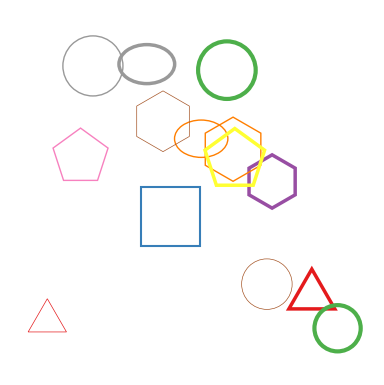[{"shape": "triangle", "thickness": 0.5, "radius": 0.29, "center": [0.123, 0.167]}, {"shape": "triangle", "thickness": 2.5, "radius": 0.34, "center": [0.81, 0.232]}, {"shape": "square", "thickness": 1.5, "radius": 0.38, "center": [0.443, 0.437]}, {"shape": "circle", "thickness": 3, "radius": 0.3, "center": [0.877, 0.147]}, {"shape": "circle", "thickness": 3, "radius": 0.37, "center": [0.589, 0.818]}, {"shape": "hexagon", "thickness": 2.5, "radius": 0.35, "center": [0.707, 0.529]}, {"shape": "hexagon", "thickness": 1, "radius": 0.42, "center": [0.605, 0.612]}, {"shape": "oval", "thickness": 1, "radius": 0.35, "center": [0.523, 0.64]}, {"shape": "pentagon", "thickness": 2.5, "radius": 0.41, "center": [0.61, 0.585]}, {"shape": "hexagon", "thickness": 0.5, "radius": 0.39, "center": [0.423, 0.685]}, {"shape": "circle", "thickness": 0.5, "radius": 0.33, "center": [0.693, 0.262]}, {"shape": "pentagon", "thickness": 1, "radius": 0.38, "center": [0.209, 0.592]}, {"shape": "circle", "thickness": 1, "radius": 0.39, "center": [0.241, 0.829]}, {"shape": "oval", "thickness": 2.5, "radius": 0.36, "center": [0.381, 0.833]}]